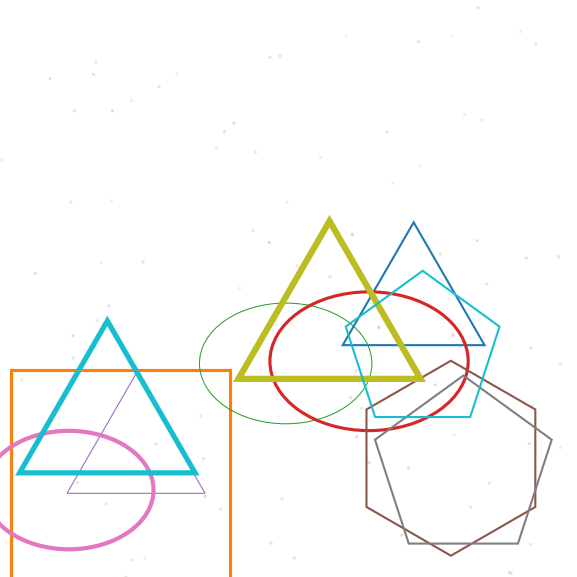[{"shape": "triangle", "thickness": 1, "radius": 0.71, "center": [0.716, 0.472]}, {"shape": "square", "thickness": 1.5, "radius": 0.95, "center": [0.209, 0.168]}, {"shape": "oval", "thickness": 0.5, "radius": 0.75, "center": [0.495, 0.37]}, {"shape": "oval", "thickness": 1.5, "radius": 0.86, "center": [0.639, 0.374]}, {"shape": "triangle", "thickness": 0.5, "radius": 0.69, "center": [0.236, 0.214]}, {"shape": "hexagon", "thickness": 1, "radius": 0.84, "center": [0.781, 0.206]}, {"shape": "oval", "thickness": 2, "radius": 0.73, "center": [0.119, 0.151]}, {"shape": "pentagon", "thickness": 1, "radius": 0.8, "center": [0.802, 0.188]}, {"shape": "triangle", "thickness": 3, "radius": 0.91, "center": [0.571, 0.434]}, {"shape": "pentagon", "thickness": 1, "radius": 0.7, "center": [0.732, 0.39]}, {"shape": "triangle", "thickness": 2.5, "radius": 0.88, "center": [0.186, 0.268]}]